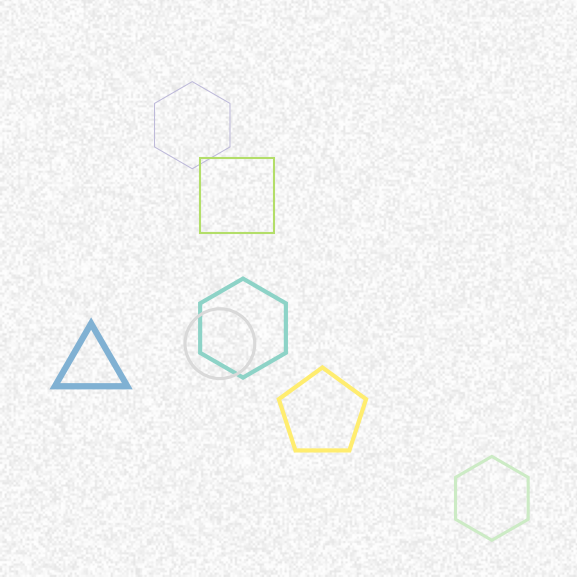[{"shape": "hexagon", "thickness": 2, "radius": 0.43, "center": [0.421, 0.431]}, {"shape": "hexagon", "thickness": 0.5, "radius": 0.38, "center": [0.333, 0.782]}, {"shape": "triangle", "thickness": 3, "radius": 0.36, "center": [0.158, 0.367]}, {"shape": "square", "thickness": 1, "radius": 0.32, "center": [0.41, 0.66]}, {"shape": "circle", "thickness": 1.5, "radius": 0.3, "center": [0.381, 0.404]}, {"shape": "hexagon", "thickness": 1.5, "radius": 0.36, "center": [0.852, 0.136]}, {"shape": "pentagon", "thickness": 2, "radius": 0.4, "center": [0.558, 0.283]}]